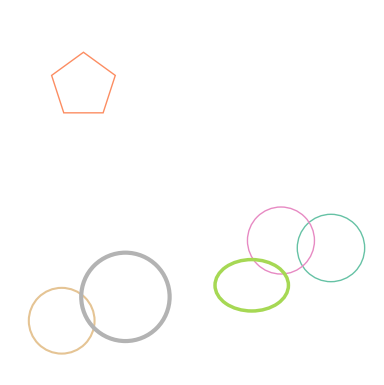[{"shape": "circle", "thickness": 1, "radius": 0.44, "center": [0.86, 0.356]}, {"shape": "pentagon", "thickness": 1, "radius": 0.43, "center": [0.217, 0.777]}, {"shape": "circle", "thickness": 1, "radius": 0.44, "center": [0.73, 0.375]}, {"shape": "oval", "thickness": 2.5, "radius": 0.48, "center": [0.654, 0.259]}, {"shape": "circle", "thickness": 1.5, "radius": 0.43, "center": [0.16, 0.167]}, {"shape": "circle", "thickness": 3, "radius": 0.57, "center": [0.326, 0.229]}]